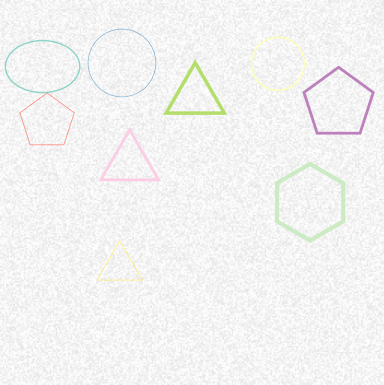[{"shape": "oval", "thickness": 1, "radius": 0.48, "center": [0.111, 0.827]}, {"shape": "circle", "thickness": 1, "radius": 0.34, "center": [0.722, 0.834]}, {"shape": "pentagon", "thickness": 0.5, "radius": 0.37, "center": [0.122, 0.684]}, {"shape": "circle", "thickness": 0.5, "radius": 0.44, "center": [0.317, 0.836]}, {"shape": "triangle", "thickness": 2.5, "radius": 0.44, "center": [0.507, 0.75]}, {"shape": "triangle", "thickness": 2, "radius": 0.43, "center": [0.337, 0.576]}, {"shape": "pentagon", "thickness": 2, "radius": 0.47, "center": [0.879, 0.731]}, {"shape": "hexagon", "thickness": 3, "radius": 0.5, "center": [0.805, 0.475]}, {"shape": "triangle", "thickness": 0.5, "radius": 0.34, "center": [0.311, 0.307]}]